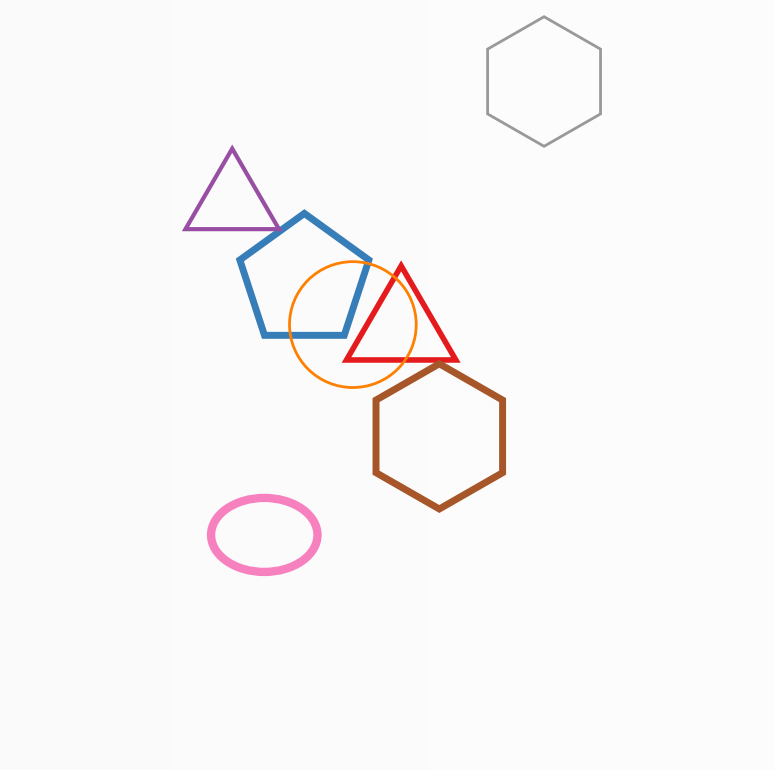[{"shape": "triangle", "thickness": 2, "radius": 0.41, "center": [0.518, 0.573]}, {"shape": "pentagon", "thickness": 2.5, "radius": 0.44, "center": [0.393, 0.635]}, {"shape": "triangle", "thickness": 1.5, "radius": 0.35, "center": [0.3, 0.737]}, {"shape": "circle", "thickness": 1, "radius": 0.41, "center": [0.455, 0.578]}, {"shape": "hexagon", "thickness": 2.5, "radius": 0.47, "center": [0.567, 0.433]}, {"shape": "oval", "thickness": 3, "radius": 0.34, "center": [0.341, 0.305]}, {"shape": "hexagon", "thickness": 1, "radius": 0.42, "center": [0.702, 0.894]}]